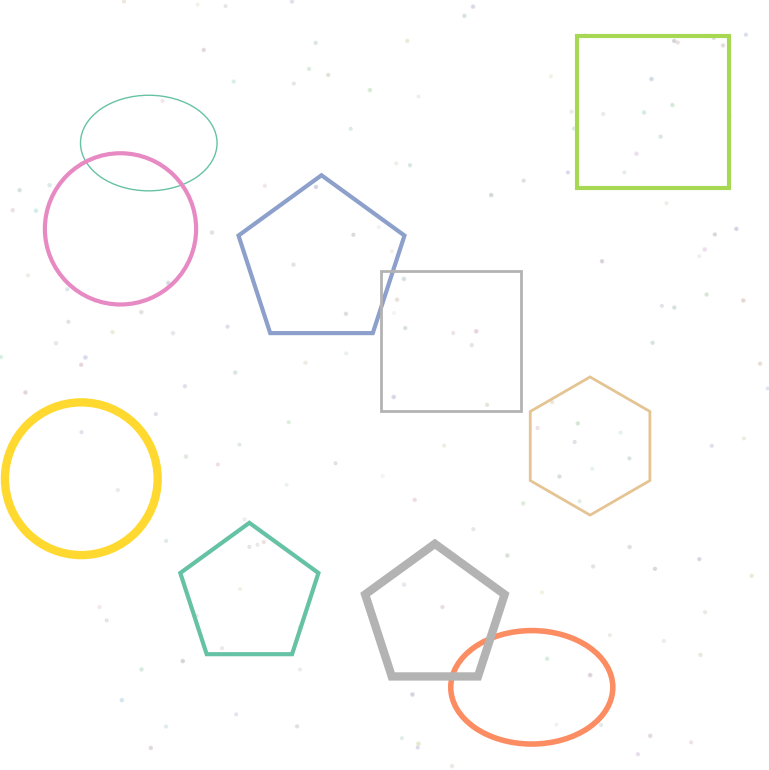[{"shape": "oval", "thickness": 0.5, "radius": 0.44, "center": [0.193, 0.814]}, {"shape": "pentagon", "thickness": 1.5, "radius": 0.47, "center": [0.324, 0.227]}, {"shape": "oval", "thickness": 2, "radius": 0.53, "center": [0.691, 0.107]}, {"shape": "pentagon", "thickness": 1.5, "radius": 0.57, "center": [0.418, 0.659]}, {"shape": "circle", "thickness": 1.5, "radius": 0.49, "center": [0.156, 0.703]}, {"shape": "square", "thickness": 1.5, "radius": 0.49, "center": [0.848, 0.854]}, {"shape": "circle", "thickness": 3, "radius": 0.5, "center": [0.106, 0.378]}, {"shape": "hexagon", "thickness": 1, "radius": 0.45, "center": [0.766, 0.421]}, {"shape": "square", "thickness": 1, "radius": 0.45, "center": [0.586, 0.557]}, {"shape": "pentagon", "thickness": 3, "radius": 0.48, "center": [0.565, 0.199]}]